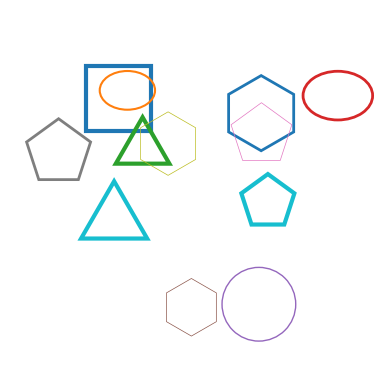[{"shape": "hexagon", "thickness": 2, "radius": 0.49, "center": [0.678, 0.706]}, {"shape": "square", "thickness": 3, "radius": 0.42, "center": [0.308, 0.744]}, {"shape": "oval", "thickness": 1.5, "radius": 0.36, "center": [0.331, 0.765]}, {"shape": "triangle", "thickness": 3, "radius": 0.4, "center": [0.37, 0.615]}, {"shape": "oval", "thickness": 2, "radius": 0.45, "center": [0.878, 0.752]}, {"shape": "circle", "thickness": 1, "radius": 0.48, "center": [0.672, 0.21]}, {"shape": "hexagon", "thickness": 0.5, "radius": 0.37, "center": [0.497, 0.202]}, {"shape": "pentagon", "thickness": 0.5, "radius": 0.41, "center": [0.679, 0.65]}, {"shape": "pentagon", "thickness": 2, "radius": 0.44, "center": [0.152, 0.604]}, {"shape": "hexagon", "thickness": 0.5, "radius": 0.41, "center": [0.437, 0.627]}, {"shape": "pentagon", "thickness": 3, "radius": 0.36, "center": [0.696, 0.475]}, {"shape": "triangle", "thickness": 3, "radius": 0.5, "center": [0.296, 0.43]}]